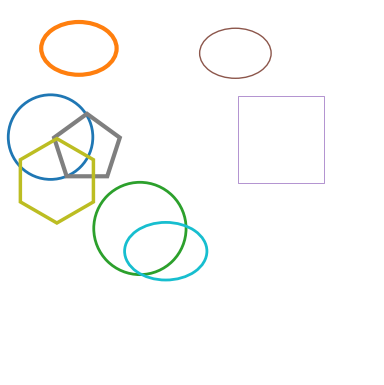[{"shape": "circle", "thickness": 2, "radius": 0.55, "center": [0.131, 0.644]}, {"shape": "oval", "thickness": 3, "radius": 0.49, "center": [0.205, 0.874]}, {"shape": "circle", "thickness": 2, "radius": 0.6, "center": [0.363, 0.407]}, {"shape": "square", "thickness": 0.5, "radius": 0.56, "center": [0.73, 0.638]}, {"shape": "oval", "thickness": 1, "radius": 0.46, "center": [0.611, 0.862]}, {"shape": "pentagon", "thickness": 3, "radius": 0.45, "center": [0.226, 0.615]}, {"shape": "hexagon", "thickness": 2.5, "radius": 0.55, "center": [0.148, 0.53]}, {"shape": "oval", "thickness": 2, "radius": 0.53, "center": [0.431, 0.348]}]